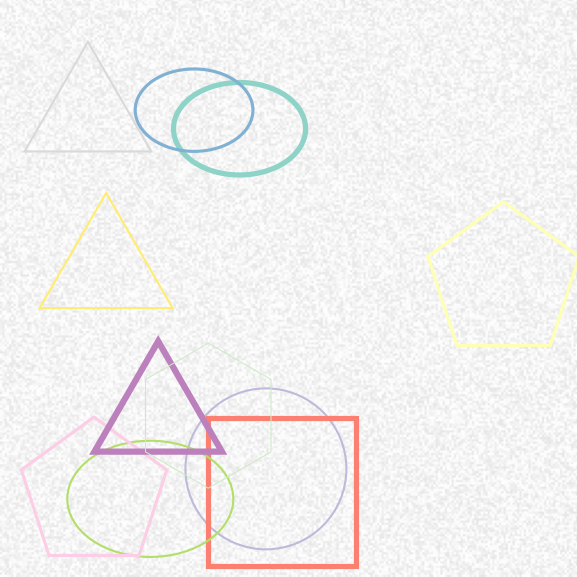[{"shape": "oval", "thickness": 2.5, "radius": 0.57, "center": [0.415, 0.776]}, {"shape": "pentagon", "thickness": 1.5, "radius": 0.69, "center": [0.872, 0.512]}, {"shape": "circle", "thickness": 1, "radius": 0.7, "center": [0.46, 0.187]}, {"shape": "square", "thickness": 2.5, "radius": 0.64, "center": [0.489, 0.147]}, {"shape": "oval", "thickness": 1.5, "radius": 0.51, "center": [0.336, 0.808]}, {"shape": "oval", "thickness": 1, "radius": 0.72, "center": [0.26, 0.135]}, {"shape": "pentagon", "thickness": 1.5, "radius": 0.66, "center": [0.163, 0.144]}, {"shape": "triangle", "thickness": 1, "radius": 0.63, "center": [0.152, 0.8]}, {"shape": "triangle", "thickness": 3, "radius": 0.64, "center": [0.274, 0.281]}, {"shape": "hexagon", "thickness": 0.5, "radius": 0.63, "center": [0.361, 0.279]}, {"shape": "triangle", "thickness": 1, "radius": 0.66, "center": [0.184, 0.532]}]